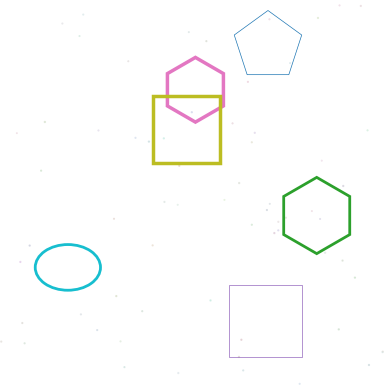[{"shape": "pentagon", "thickness": 0.5, "radius": 0.46, "center": [0.696, 0.881]}, {"shape": "hexagon", "thickness": 2, "radius": 0.5, "center": [0.823, 0.44]}, {"shape": "square", "thickness": 0.5, "radius": 0.47, "center": [0.689, 0.166]}, {"shape": "hexagon", "thickness": 2.5, "radius": 0.42, "center": [0.508, 0.767]}, {"shape": "square", "thickness": 2.5, "radius": 0.43, "center": [0.484, 0.664]}, {"shape": "oval", "thickness": 2, "radius": 0.42, "center": [0.176, 0.305]}]